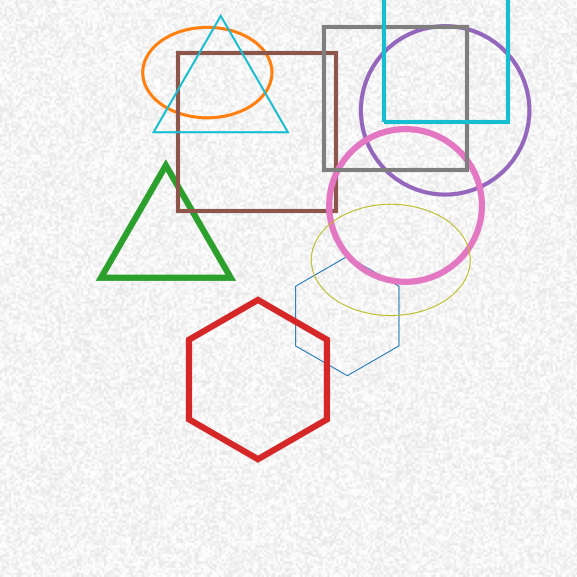[{"shape": "hexagon", "thickness": 0.5, "radius": 0.52, "center": [0.601, 0.452]}, {"shape": "oval", "thickness": 1.5, "radius": 0.56, "center": [0.359, 0.873]}, {"shape": "triangle", "thickness": 3, "radius": 0.65, "center": [0.287, 0.583]}, {"shape": "hexagon", "thickness": 3, "radius": 0.69, "center": [0.447, 0.342]}, {"shape": "circle", "thickness": 2, "radius": 0.73, "center": [0.771, 0.808]}, {"shape": "square", "thickness": 2, "radius": 0.69, "center": [0.445, 0.771]}, {"shape": "circle", "thickness": 3, "radius": 0.66, "center": [0.702, 0.643]}, {"shape": "square", "thickness": 2, "radius": 0.62, "center": [0.685, 0.829]}, {"shape": "oval", "thickness": 0.5, "radius": 0.69, "center": [0.677, 0.549]}, {"shape": "triangle", "thickness": 1, "radius": 0.67, "center": [0.382, 0.837]}, {"shape": "square", "thickness": 2, "radius": 0.54, "center": [0.772, 0.895]}]